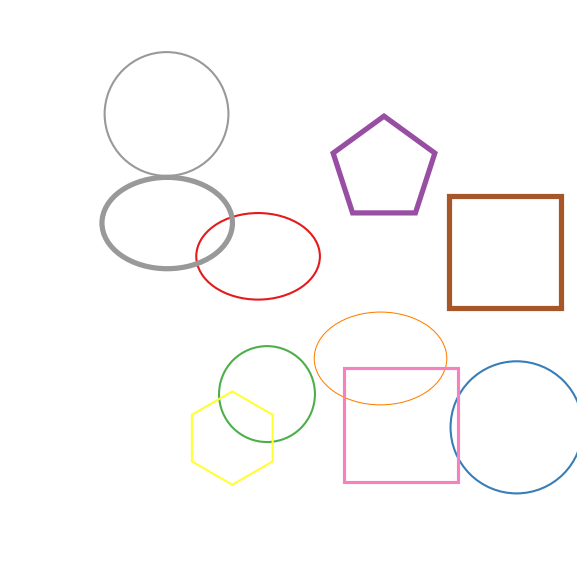[{"shape": "oval", "thickness": 1, "radius": 0.54, "center": [0.447, 0.555]}, {"shape": "circle", "thickness": 1, "radius": 0.57, "center": [0.895, 0.259]}, {"shape": "circle", "thickness": 1, "radius": 0.42, "center": [0.462, 0.317]}, {"shape": "pentagon", "thickness": 2.5, "radius": 0.46, "center": [0.665, 0.705]}, {"shape": "oval", "thickness": 0.5, "radius": 0.57, "center": [0.659, 0.378]}, {"shape": "hexagon", "thickness": 1, "radius": 0.4, "center": [0.402, 0.241]}, {"shape": "square", "thickness": 2.5, "radius": 0.49, "center": [0.874, 0.562]}, {"shape": "square", "thickness": 1.5, "radius": 0.49, "center": [0.694, 0.263]}, {"shape": "oval", "thickness": 2.5, "radius": 0.56, "center": [0.29, 0.613]}, {"shape": "circle", "thickness": 1, "radius": 0.54, "center": [0.288, 0.802]}]